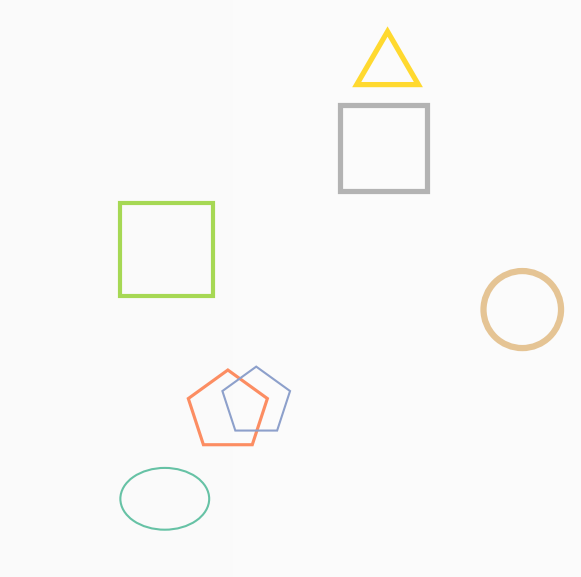[{"shape": "oval", "thickness": 1, "radius": 0.38, "center": [0.283, 0.135]}, {"shape": "pentagon", "thickness": 1.5, "radius": 0.36, "center": [0.392, 0.287]}, {"shape": "pentagon", "thickness": 1, "radius": 0.31, "center": [0.441, 0.303]}, {"shape": "square", "thickness": 2, "radius": 0.4, "center": [0.287, 0.567]}, {"shape": "triangle", "thickness": 2.5, "radius": 0.31, "center": [0.667, 0.883]}, {"shape": "circle", "thickness": 3, "radius": 0.33, "center": [0.899, 0.463]}, {"shape": "square", "thickness": 2.5, "radius": 0.37, "center": [0.661, 0.743]}]